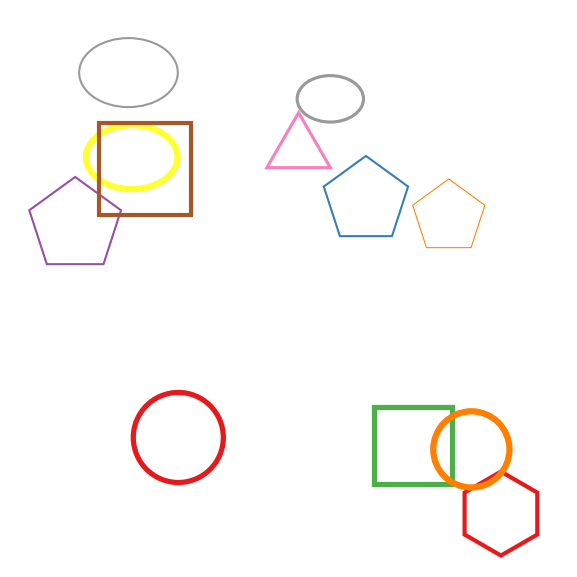[{"shape": "hexagon", "thickness": 2, "radius": 0.36, "center": [0.867, 0.11]}, {"shape": "circle", "thickness": 2.5, "radius": 0.39, "center": [0.309, 0.242]}, {"shape": "pentagon", "thickness": 1, "radius": 0.38, "center": [0.634, 0.652]}, {"shape": "square", "thickness": 2.5, "radius": 0.33, "center": [0.715, 0.227]}, {"shape": "pentagon", "thickness": 1, "radius": 0.42, "center": [0.13, 0.609]}, {"shape": "pentagon", "thickness": 0.5, "radius": 0.33, "center": [0.777, 0.623]}, {"shape": "circle", "thickness": 3, "radius": 0.33, "center": [0.816, 0.221]}, {"shape": "oval", "thickness": 3, "radius": 0.4, "center": [0.228, 0.727]}, {"shape": "square", "thickness": 2, "radius": 0.39, "center": [0.251, 0.707]}, {"shape": "triangle", "thickness": 1.5, "radius": 0.32, "center": [0.517, 0.741]}, {"shape": "oval", "thickness": 1.5, "radius": 0.29, "center": [0.572, 0.828]}, {"shape": "oval", "thickness": 1, "radius": 0.43, "center": [0.222, 0.873]}]